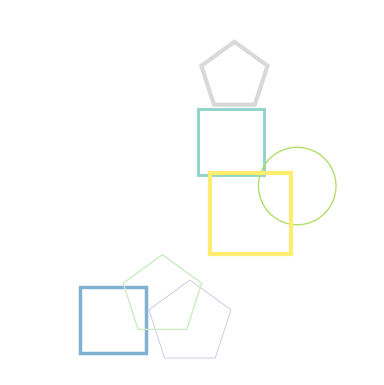[{"shape": "square", "thickness": 2, "radius": 0.43, "center": [0.6, 0.631]}, {"shape": "pentagon", "thickness": 0.5, "radius": 0.56, "center": [0.493, 0.161]}, {"shape": "square", "thickness": 2.5, "radius": 0.43, "center": [0.293, 0.168]}, {"shape": "circle", "thickness": 1, "radius": 0.5, "center": [0.772, 0.517]}, {"shape": "pentagon", "thickness": 3, "radius": 0.45, "center": [0.609, 0.801]}, {"shape": "pentagon", "thickness": 1, "radius": 0.54, "center": [0.422, 0.231]}, {"shape": "square", "thickness": 3, "radius": 0.53, "center": [0.65, 0.445]}]